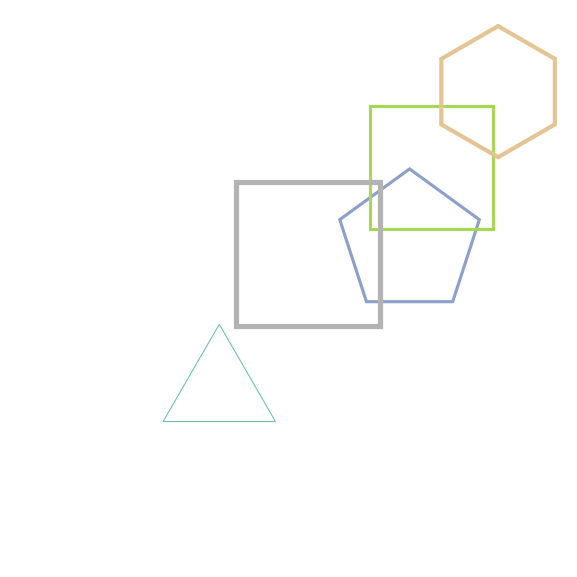[{"shape": "triangle", "thickness": 0.5, "radius": 0.56, "center": [0.38, 0.325]}, {"shape": "pentagon", "thickness": 1.5, "radius": 0.64, "center": [0.709, 0.58]}, {"shape": "square", "thickness": 1.5, "radius": 0.53, "center": [0.747, 0.709]}, {"shape": "hexagon", "thickness": 2, "radius": 0.57, "center": [0.862, 0.84]}, {"shape": "square", "thickness": 2.5, "radius": 0.62, "center": [0.534, 0.559]}]